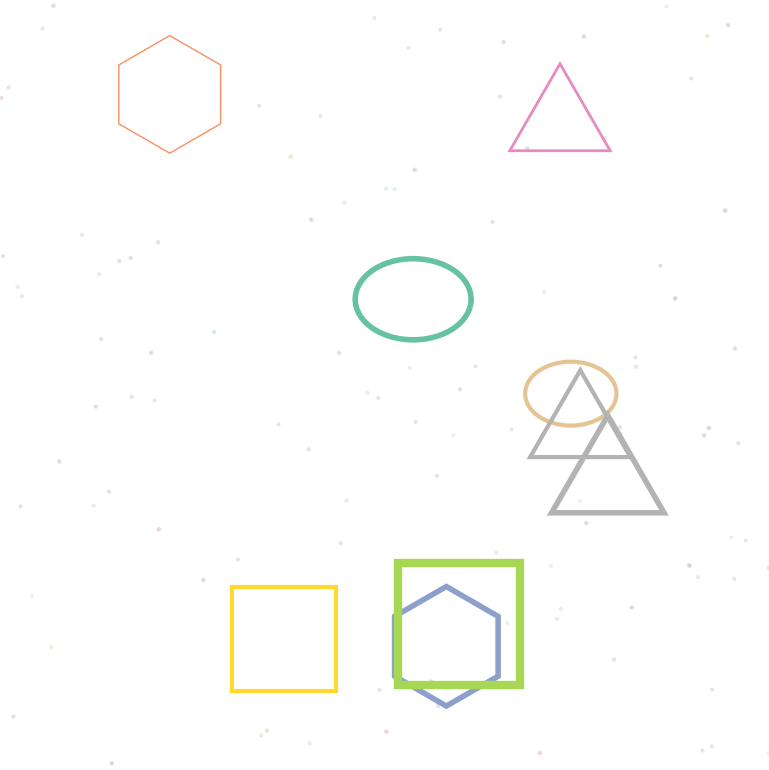[{"shape": "oval", "thickness": 2, "radius": 0.38, "center": [0.537, 0.611]}, {"shape": "hexagon", "thickness": 0.5, "radius": 0.38, "center": [0.22, 0.877]}, {"shape": "hexagon", "thickness": 2, "radius": 0.39, "center": [0.58, 0.161]}, {"shape": "triangle", "thickness": 1, "radius": 0.38, "center": [0.727, 0.842]}, {"shape": "square", "thickness": 3, "radius": 0.39, "center": [0.596, 0.189]}, {"shape": "square", "thickness": 1.5, "radius": 0.34, "center": [0.369, 0.17]}, {"shape": "oval", "thickness": 1.5, "radius": 0.3, "center": [0.741, 0.489]}, {"shape": "triangle", "thickness": 1.5, "radius": 0.38, "center": [0.754, 0.444]}, {"shape": "triangle", "thickness": 2, "radius": 0.42, "center": [0.789, 0.376]}]